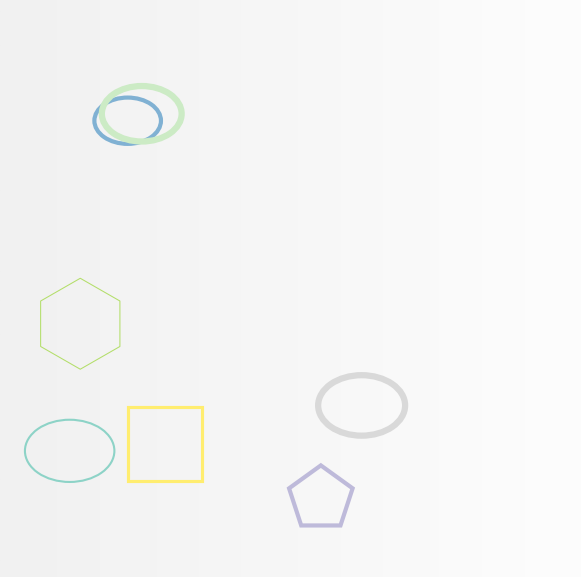[{"shape": "oval", "thickness": 1, "radius": 0.38, "center": [0.12, 0.218]}, {"shape": "pentagon", "thickness": 2, "radius": 0.29, "center": [0.552, 0.136]}, {"shape": "oval", "thickness": 2, "radius": 0.29, "center": [0.22, 0.79]}, {"shape": "hexagon", "thickness": 0.5, "radius": 0.39, "center": [0.138, 0.439]}, {"shape": "oval", "thickness": 3, "radius": 0.37, "center": [0.622, 0.297]}, {"shape": "oval", "thickness": 3, "radius": 0.34, "center": [0.244, 0.802]}, {"shape": "square", "thickness": 1.5, "radius": 0.32, "center": [0.284, 0.231]}]